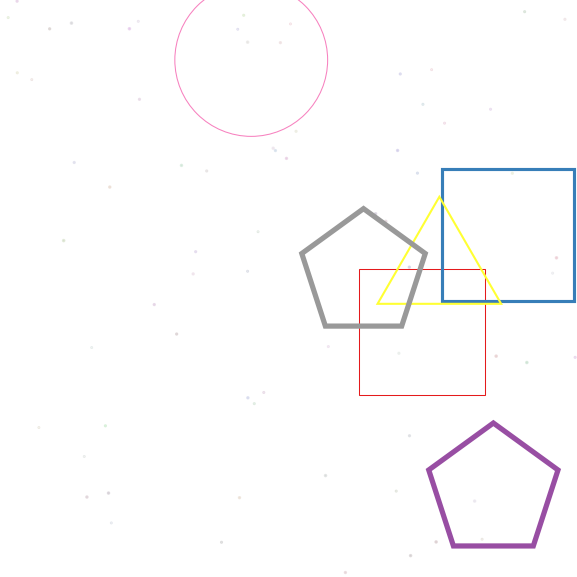[{"shape": "square", "thickness": 0.5, "radius": 0.55, "center": [0.731, 0.425]}, {"shape": "square", "thickness": 1.5, "radius": 0.57, "center": [0.88, 0.592]}, {"shape": "pentagon", "thickness": 2.5, "radius": 0.59, "center": [0.854, 0.149]}, {"shape": "triangle", "thickness": 1, "radius": 0.62, "center": [0.761, 0.535]}, {"shape": "circle", "thickness": 0.5, "radius": 0.66, "center": [0.435, 0.895]}, {"shape": "pentagon", "thickness": 2.5, "radius": 0.56, "center": [0.629, 0.525]}]